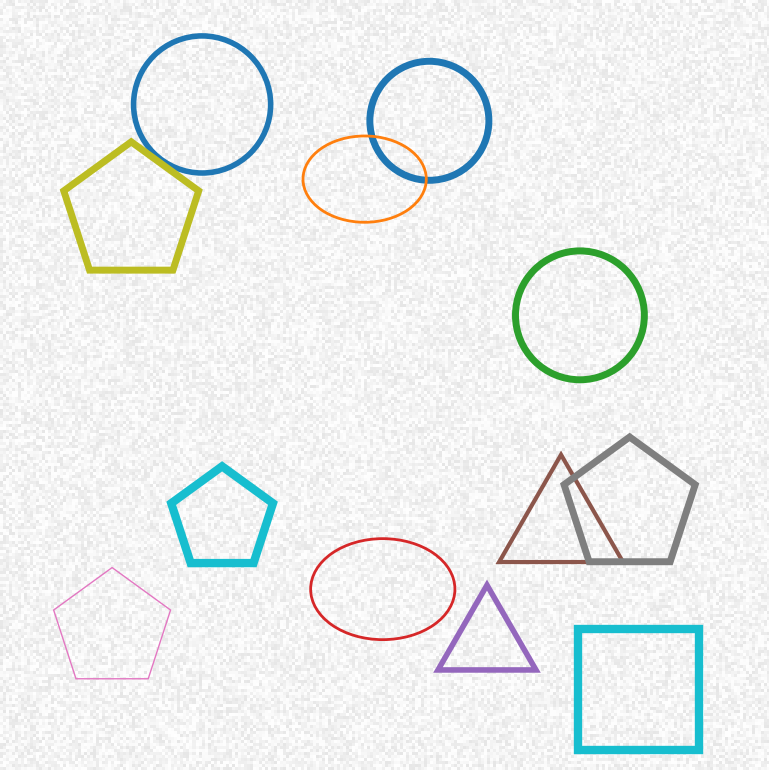[{"shape": "circle", "thickness": 2.5, "radius": 0.39, "center": [0.558, 0.843]}, {"shape": "circle", "thickness": 2, "radius": 0.45, "center": [0.262, 0.864]}, {"shape": "oval", "thickness": 1, "radius": 0.4, "center": [0.474, 0.767]}, {"shape": "circle", "thickness": 2.5, "radius": 0.42, "center": [0.753, 0.59]}, {"shape": "oval", "thickness": 1, "radius": 0.47, "center": [0.497, 0.235]}, {"shape": "triangle", "thickness": 2, "radius": 0.37, "center": [0.632, 0.167]}, {"shape": "triangle", "thickness": 1.5, "radius": 0.46, "center": [0.729, 0.317]}, {"shape": "pentagon", "thickness": 0.5, "radius": 0.4, "center": [0.146, 0.183]}, {"shape": "pentagon", "thickness": 2.5, "radius": 0.45, "center": [0.818, 0.343]}, {"shape": "pentagon", "thickness": 2.5, "radius": 0.46, "center": [0.17, 0.724]}, {"shape": "square", "thickness": 3, "radius": 0.39, "center": [0.83, 0.104]}, {"shape": "pentagon", "thickness": 3, "radius": 0.35, "center": [0.288, 0.325]}]